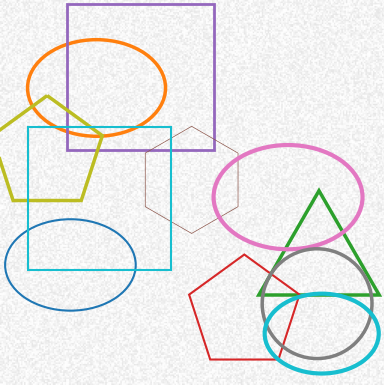[{"shape": "oval", "thickness": 1.5, "radius": 0.85, "center": [0.183, 0.312]}, {"shape": "oval", "thickness": 2.5, "radius": 0.9, "center": [0.251, 0.772]}, {"shape": "triangle", "thickness": 2.5, "radius": 0.9, "center": [0.829, 0.324]}, {"shape": "pentagon", "thickness": 1.5, "radius": 0.75, "center": [0.635, 0.188]}, {"shape": "square", "thickness": 2, "radius": 0.95, "center": [0.365, 0.801]}, {"shape": "hexagon", "thickness": 0.5, "radius": 0.7, "center": [0.498, 0.533]}, {"shape": "oval", "thickness": 3, "radius": 0.97, "center": [0.748, 0.488]}, {"shape": "circle", "thickness": 2.5, "radius": 0.71, "center": [0.824, 0.211]}, {"shape": "pentagon", "thickness": 2.5, "radius": 0.75, "center": [0.123, 0.601]}, {"shape": "square", "thickness": 1.5, "radius": 0.93, "center": [0.259, 0.484]}, {"shape": "oval", "thickness": 3, "radius": 0.74, "center": [0.836, 0.134]}]